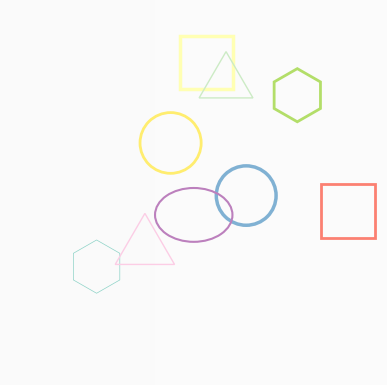[{"shape": "hexagon", "thickness": 0.5, "radius": 0.35, "center": [0.249, 0.307]}, {"shape": "square", "thickness": 2.5, "radius": 0.35, "center": [0.533, 0.837]}, {"shape": "square", "thickness": 2, "radius": 0.35, "center": [0.898, 0.451]}, {"shape": "circle", "thickness": 2.5, "radius": 0.39, "center": [0.635, 0.492]}, {"shape": "hexagon", "thickness": 2, "radius": 0.35, "center": [0.767, 0.753]}, {"shape": "triangle", "thickness": 1, "radius": 0.44, "center": [0.374, 0.357]}, {"shape": "oval", "thickness": 1.5, "radius": 0.5, "center": [0.5, 0.442]}, {"shape": "triangle", "thickness": 1, "radius": 0.4, "center": [0.583, 0.786]}, {"shape": "circle", "thickness": 2, "radius": 0.39, "center": [0.44, 0.629]}]